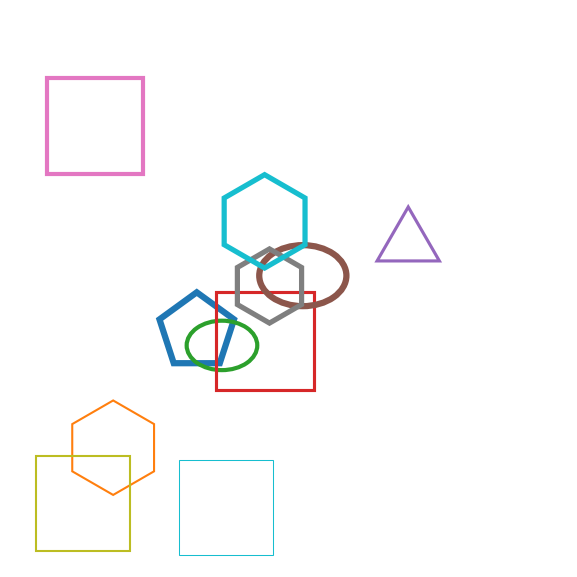[{"shape": "pentagon", "thickness": 3, "radius": 0.34, "center": [0.341, 0.425]}, {"shape": "hexagon", "thickness": 1, "radius": 0.41, "center": [0.196, 0.224]}, {"shape": "oval", "thickness": 2, "radius": 0.31, "center": [0.384, 0.401]}, {"shape": "square", "thickness": 1.5, "radius": 0.42, "center": [0.459, 0.408]}, {"shape": "triangle", "thickness": 1.5, "radius": 0.31, "center": [0.707, 0.578]}, {"shape": "oval", "thickness": 3, "radius": 0.38, "center": [0.524, 0.522]}, {"shape": "square", "thickness": 2, "radius": 0.42, "center": [0.165, 0.781]}, {"shape": "hexagon", "thickness": 2.5, "radius": 0.32, "center": [0.467, 0.504]}, {"shape": "square", "thickness": 1, "radius": 0.41, "center": [0.143, 0.128]}, {"shape": "square", "thickness": 0.5, "radius": 0.41, "center": [0.392, 0.121]}, {"shape": "hexagon", "thickness": 2.5, "radius": 0.4, "center": [0.458, 0.616]}]